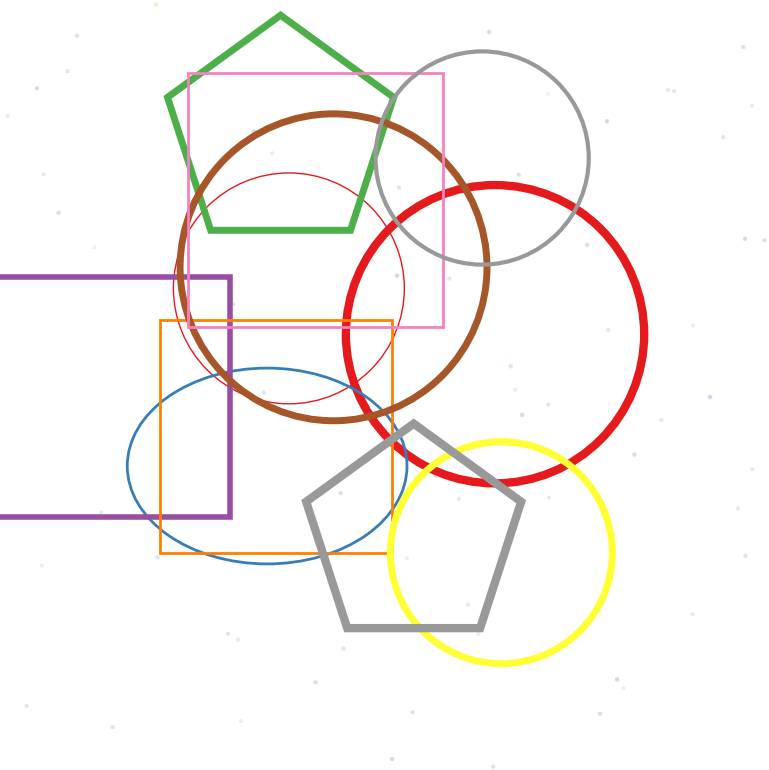[{"shape": "circle", "thickness": 0.5, "radius": 0.75, "center": [0.375, 0.625]}, {"shape": "circle", "thickness": 3, "radius": 0.97, "center": [0.643, 0.566]}, {"shape": "oval", "thickness": 1, "radius": 0.91, "center": [0.347, 0.395]}, {"shape": "pentagon", "thickness": 2.5, "radius": 0.77, "center": [0.364, 0.826]}, {"shape": "square", "thickness": 2, "radius": 0.78, "center": [0.144, 0.484]}, {"shape": "square", "thickness": 1, "radius": 0.75, "center": [0.358, 0.433]}, {"shape": "circle", "thickness": 2.5, "radius": 0.72, "center": [0.651, 0.282]}, {"shape": "circle", "thickness": 2.5, "radius": 1.0, "center": [0.433, 0.653]}, {"shape": "square", "thickness": 1, "radius": 0.83, "center": [0.41, 0.74]}, {"shape": "circle", "thickness": 1.5, "radius": 0.69, "center": [0.626, 0.795]}, {"shape": "pentagon", "thickness": 3, "radius": 0.73, "center": [0.537, 0.303]}]